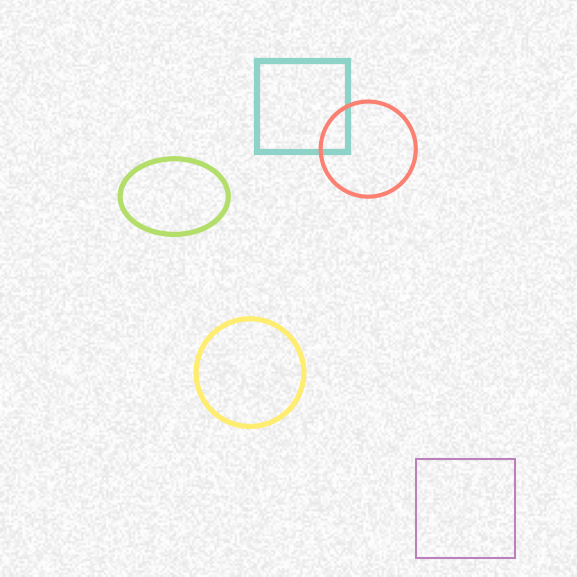[{"shape": "square", "thickness": 3, "radius": 0.39, "center": [0.523, 0.814]}, {"shape": "circle", "thickness": 2, "radius": 0.41, "center": [0.638, 0.741]}, {"shape": "oval", "thickness": 2.5, "radius": 0.47, "center": [0.302, 0.659]}, {"shape": "square", "thickness": 1, "radius": 0.43, "center": [0.806, 0.118]}, {"shape": "circle", "thickness": 2.5, "radius": 0.47, "center": [0.433, 0.354]}]